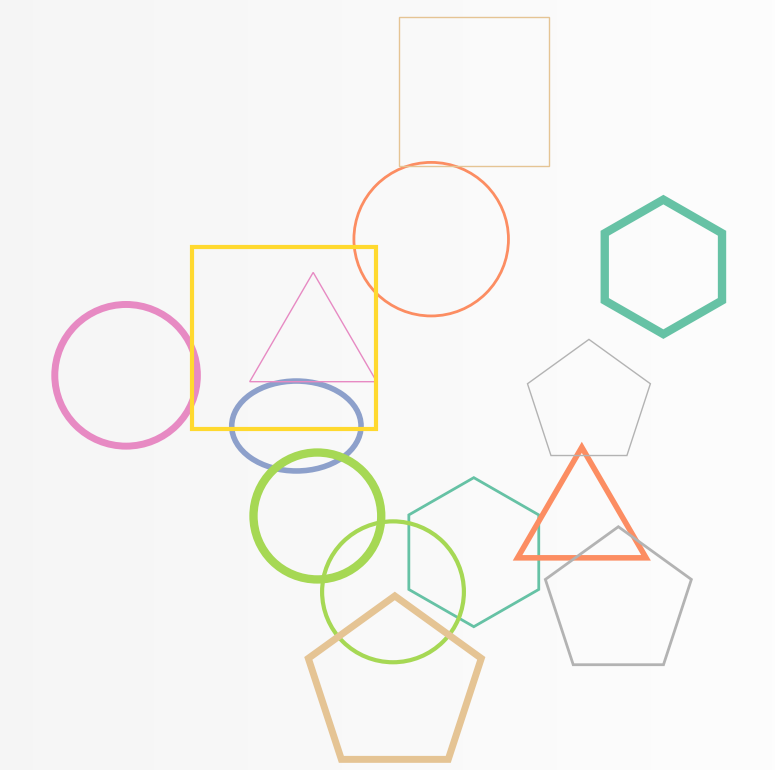[{"shape": "hexagon", "thickness": 1, "radius": 0.48, "center": [0.611, 0.283]}, {"shape": "hexagon", "thickness": 3, "radius": 0.44, "center": [0.856, 0.653]}, {"shape": "circle", "thickness": 1, "radius": 0.5, "center": [0.556, 0.689]}, {"shape": "triangle", "thickness": 2, "radius": 0.48, "center": [0.751, 0.323]}, {"shape": "oval", "thickness": 2, "radius": 0.42, "center": [0.382, 0.447]}, {"shape": "circle", "thickness": 2.5, "radius": 0.46, "center": [0.163, 0.513]}, {"shape": "triangle", "thickness": 0.5, "radius": 0.47, "center": [0.404, 0.552]}, {"shape": "circle", "thickness": 1.5, "radius": 0.46, "center": [0.507, 0.231]}, {"shape": "circle", "thickness": 3, "radius": 0.41, "center": [0.41, 0.33]}, {"shape": "square", "thickness": 1.5, "radius": 0.59, "center": [0.367, 0.561]}, {"shape": "square", "thickness": 0.5, "radius": 0.48, "center": [0.612, 0.881]}, {"shape": "pentagon", "thickness": 2.5, "radius": 0.59, "center": [0.509, 0.109]}, {"shape": "pentagon", "thickness": 0.5, "radius": 0.42, "center": [0.76, 0.476]}, {"shape": "pentagon", "thickness": 1, "radius": 0.5, "center": [0.798, 0.217]}]